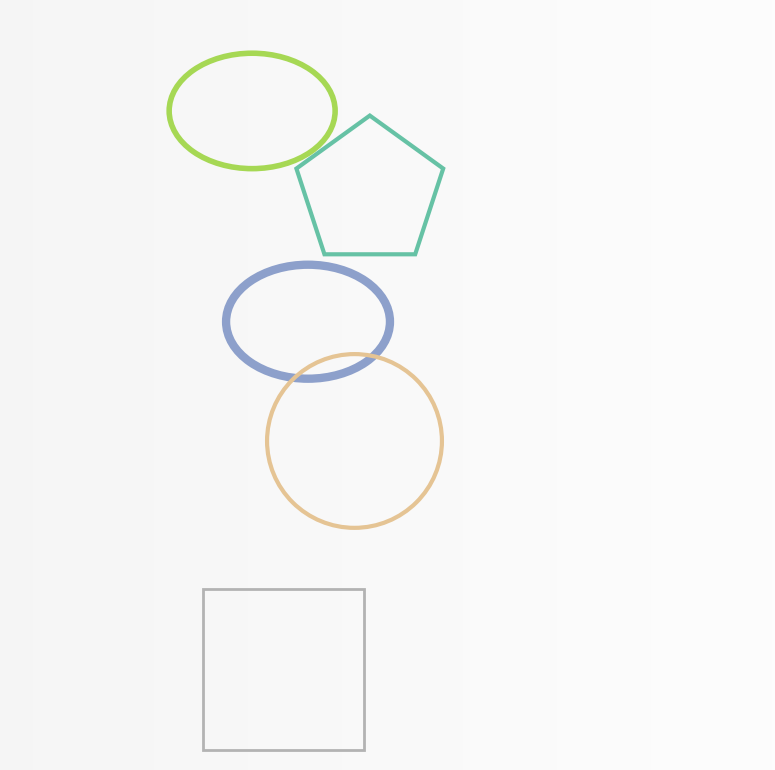[{"shape": "pentagon", "thickness": 1.5, "radius": 0.5, "center": [0.477, 0.75]}, {"shape": "oval", "thickness": 3, "radius": 0.53, "center": [0.397, 0.582]}, {"shape": "oval", "thickness": 2, "radius": 0.54, "center": [0.325, 0.856]}, {"shape": "circle", "thickness": 1.5, "radius": 0.56, "center": [0.457, 0.427]}, {"shape": "square", "thickness": 1, "radius": 0.52, "center": [0.366, 0.13]}]